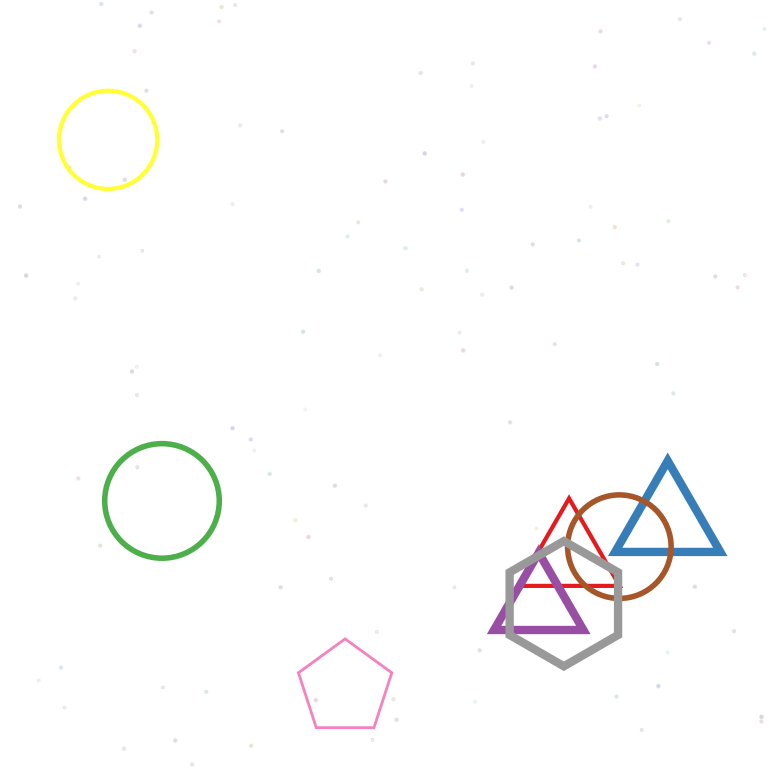[{"shape": "triangle", "thickness": 1.5, "radius": 0.38, "center": [0.739, 0.277]}, {"shape": "triangle", "thickness": 3, "radius": 0.39, "center": [0.867, 0.323]}, {"shape": "circle", "thickness": 2, "radius": 0.37, "center": [0.21, 0.349]}, {"shape": "triangle", "thickness": 3, "radius": 0.33, "center": [0.7, 0.215]}, {"shape": "circle", "thickness": 1.5, "radius": 0.32, "center": [0.14, 0.818]}, {"shape": "circle", "thickness": 2, "radius": 0.34, "center": [0.804, 0.29]}, {"shape": "pentagon", "thickness": 1, "radius": 0.32, "center": [0.448, 0.107]}, {"shape": "hexagon", "thickness": 3, "radius": 0.41, "center": [0.732, 0.216]}]